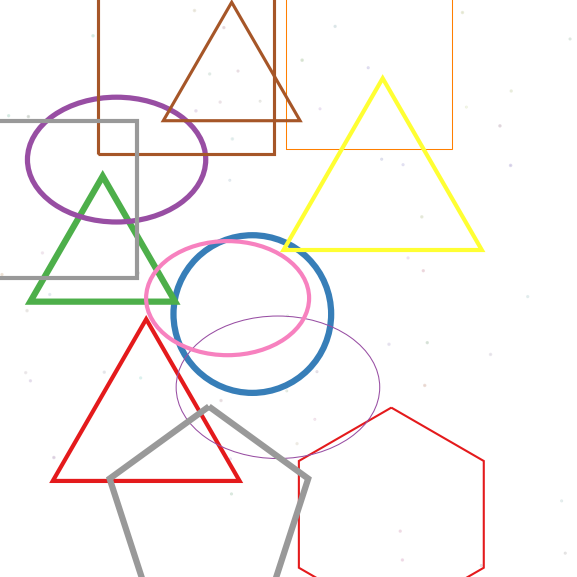[{"shape": "hexagon", "thickness": 1, "radius": 0.92, "center": [0.678, 0.108]}, {"shape": "triangle", "thickness": 2, "radius": 0.93, "center": [0.253, 0.26]}, {"shape": "circle", "thickness": 3, "radius": 0.68, "center": [0.437, 0.455]}, {"shape": "triangle", "thickness": 3, "radius": 0.72, "center": [0.178, 0.549]}, {"shape": "oval", "thickness": 0.5, "radius": 0.88, "center": [0.481, 0.329]}, {"shape": "oval", "thickness": 2.5, "radius": 0.77, "center": [0.202, 0.723]}, {"shape": "square", "thickness": 0.5, "radius": 0.72, "center": [0.639, 0.884]}, {"shape": "triangle", "thickness": 2, "radius": 0.99, "center": [0.663, 0.665]}, {"shape": "triangle", "thickness": 1.5, "radius": 0.68, "center": [0.401, 0.858]}, {"shape": "square", "thickness": 1.5, "radius": 0.76, "center": [0.322, 0.884]}, {"shape": "oval", "thickness": 2, "radius": 0.71, "center": [0.394, 0.483]}, {"shape": "square", "thickness": 2, "radius": 0.68, "center": [0.101, 0.654]}, {"shape": "pentagon", "thickness": 3, "radius": 0.9, "center": [0.362, 0.114]}]